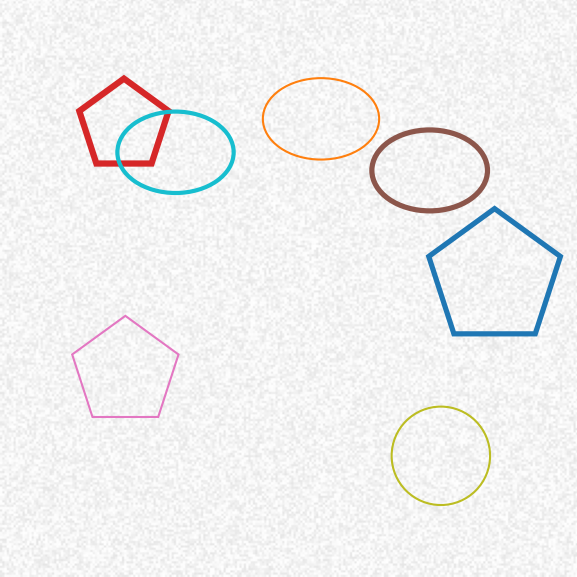[{"shape": "pentagon", "thickness": 2.5, "radius": 0.6, "center": [0.856, 0.518]}, {"shape": "oval", "thickness": 1, "radius": 0.5, "center": [0.556, 0.793]}, {"shape": "pentagon", "thickness": 3, "radius": 0.41, "center": [0.215, 0.782]}, {"shape": "oval", "thickness": 2.5, "radius": 0.5, "center": [0.744, 0.704]}, {"shape": "pentagon", "thickness": 1, "radius": 0.48, "center": [0.217, 0.355]}, {"shape": "circle", "thickness": 1, "radius": 0.43, "center": [0.763, 0.21]}, {"shape": "oval", "thickness": 2, "radius": 0.5, "center": [0.304, 0.735]}]